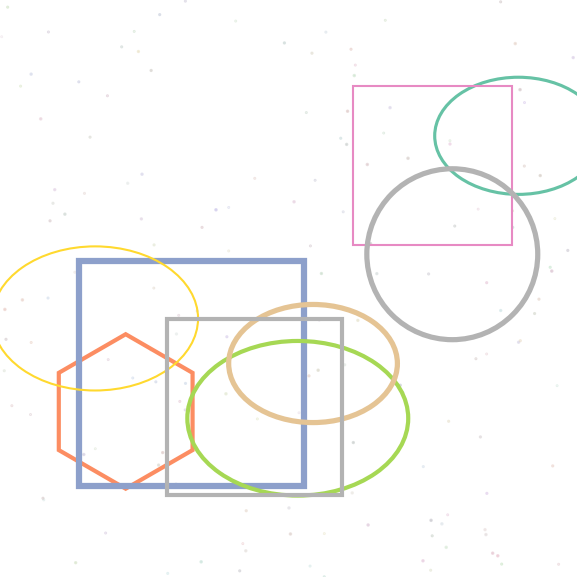[{"shape": "oval", "thickness": 1.5, "radius": 0.72, "center": [0.898, 0.764]}, {"shape": "hexagon", "thickness": 2, "radius": 0.67, "center": [0.218, 0.287]}, {"shape": "square", "thickness": 3, "radius": 0.98, "center": [0.332, 0.352]}, {"shape": "square", "thickness": 1, "radius": 0.69, "center": [0.749, 0.712]}, {"shape": "oval", "thickness": 2, "radius": 0.96, "center": [0.516, 0.275]}, {"shape": "oval", "thickness": 1, "radius": 0.89, "center": [0.165, 0.448]}, {"shape": "oval", "thickness": 2.5, "radius": 0.73, "center": [0.542, 0.37]}, {"shape": "square", "thickness": 2, "radius": 0.76, "center": [0.441, 0.295]}, {"shape": "circle", "thickness": 2.5, "radius": 0.74, "center": [0.783, 0.559]}]